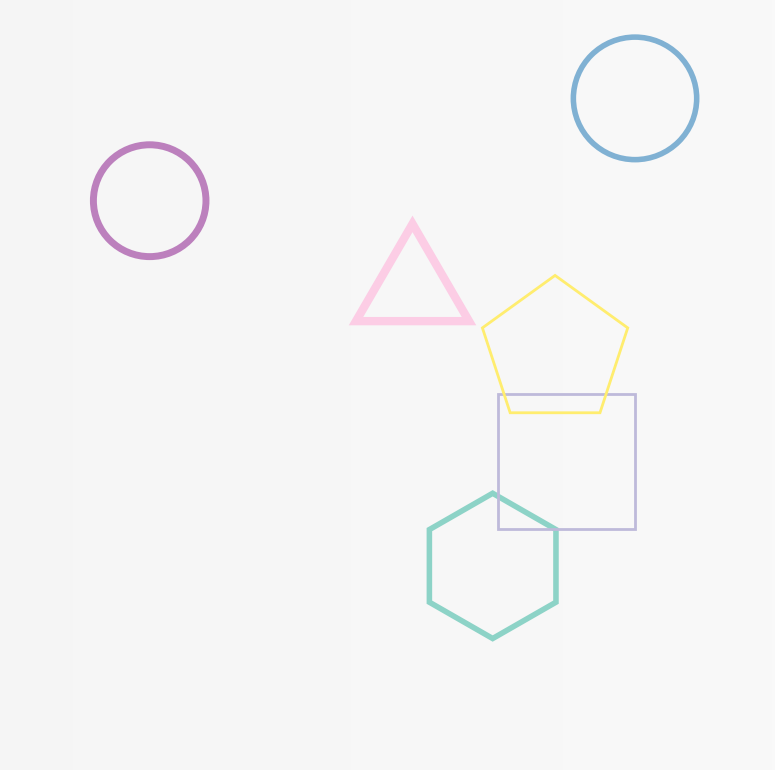[{"shape": "hexagon", "thickness": 2, "radius": 0.47, "center": [0.636, 0.265]}, {"shape": "square", "thickness": 1, "radius": 0.44, "center": [0.731, 0.401]}, {"shape": "circle", "thickness": 2, "radius": 0.4, "center": [0.819, 0.872]}, {"shape": "triangle", "thickness": 3, "radius": 0.42, "center": [0.532, 0.625]}, {"shape": "circle", "thickness": 2.5, "radius": 0.36, "center": [0.193, 0.739]}, {"shape": "pentagon", "thickness": 1, "radius": 0.49, "center": [0.716, 0.544]}]